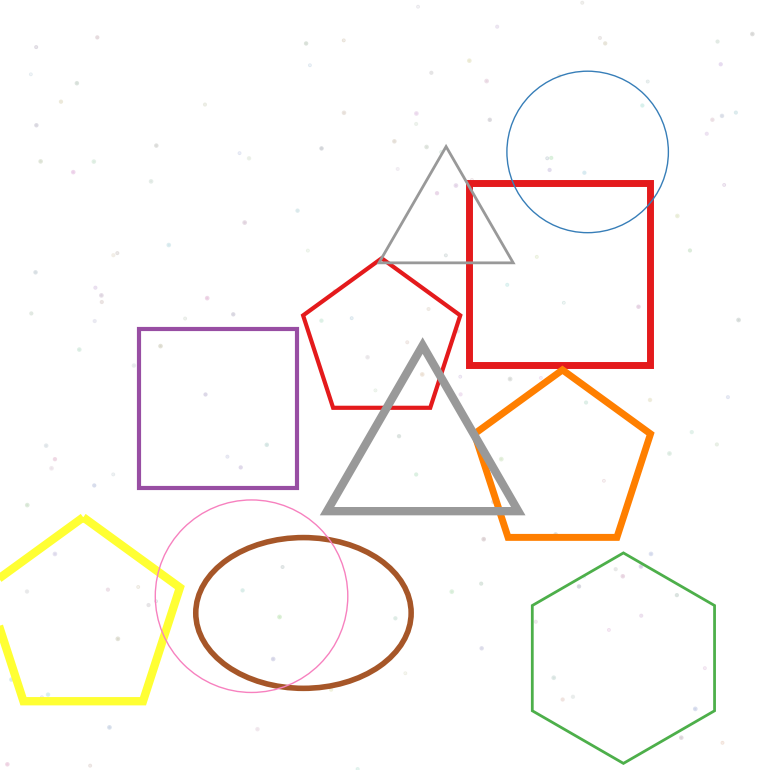[{"shape": "pentagon", "thickness": 1.5, "radius": 0.54, "center": [0.496, 0.557]}, {"shape": "square", "thickness": 2.5, "radius": 0.59, "center": [0.727, 0.644]}, {"shape": "circle", "thickness": 0.5, "radius": 0.52, "center": [0.763, 0.803]}, {"shape": "hexagon", "thickness": 1, "radius": 0.68, "center": [0.81, 0.145]}, {"shape": "square", "thickness": 1.5, "radius": 0.51, "center": [0.283, 0.47]}, {"shape": "pentagon", "thickness": 2.5, "radius": 0.6, "center": [0.731, 0.399]}, {"shape": "pentagon", "thickness": 3, "radius": 0.66, "center": [0.108, 0.196]}, {"shape": "oval", "thickness": 2, "radius": 0.7, "center": [0.394, 0.204]}, {"shape": "circle", "thickness": 0.5, "radius": 0.63, "center": [0.327, 0.226]}, {"shape": "triangle", "thickness": 3, "radius": 0.72, "center": [0.549, 0.408]}, {"shape": "triangle", "thickness": 1, "radius": 0.5, "center": [0.579, 0.709]}]